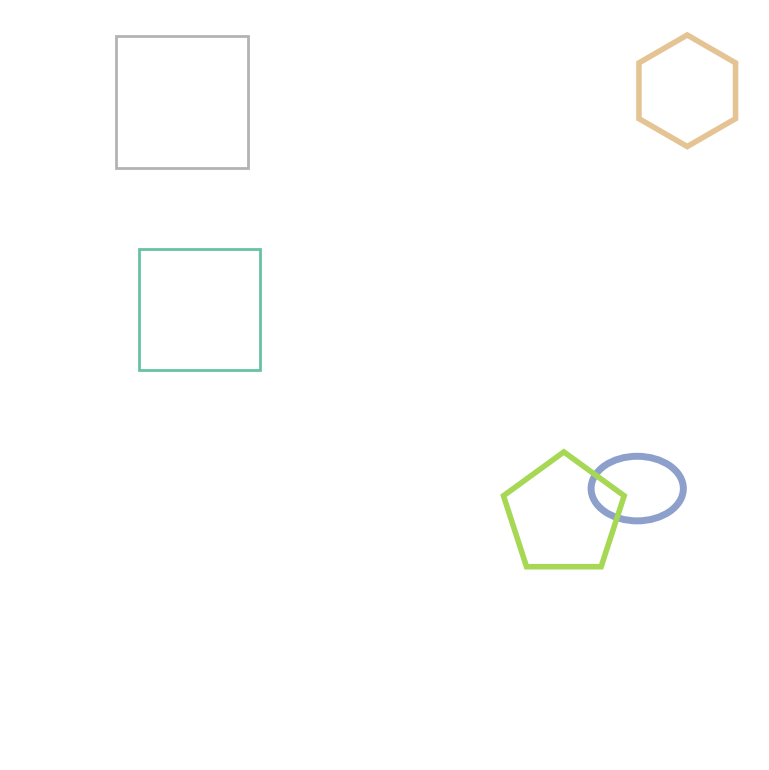[{"shape": "square", "thickness": 1, "radius": 0.39, "center": [0.26, 0.598]}, {"shape": "oval", "thickness": 2.5, "radius": 0.3, "center": [0.828, 0.365]}, {"shape": "pentagon", "thickness": 2, "radius": 0.41, "center": [0.732, 0.331]}, {"shape": "hexagon", "thickness": 2, "radius": 0.36, "center": [0.893, 0.882]}, {"shape": "square", "thickness": 1, "radius": 0.43, "center": [0.237, 0.867]}]